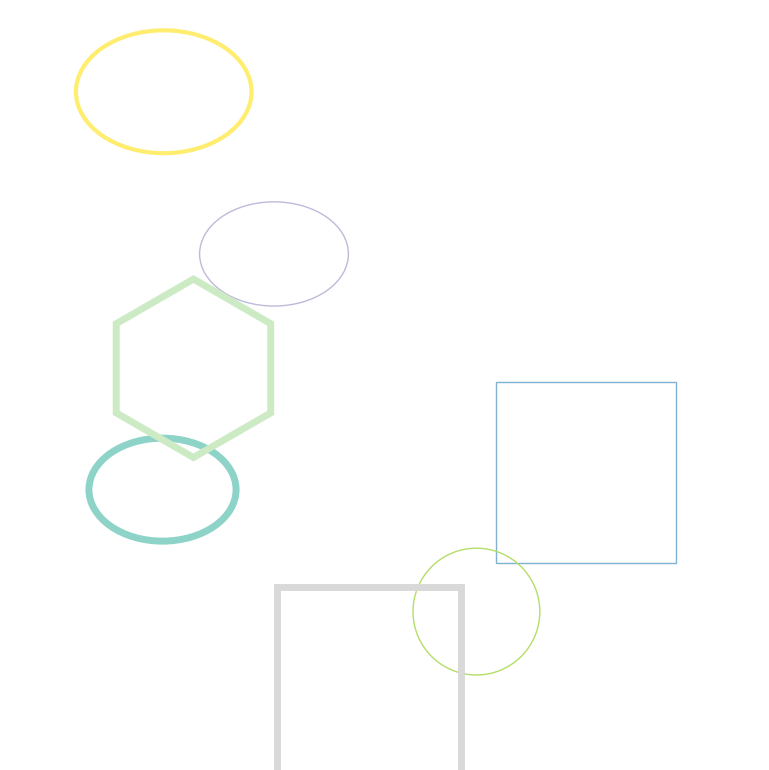[{"shape": "oval", "thickness": 2.5, "radius": 0.48, "center": [0.211, 0.364]}, {"shape": "oval", "thickness": 0.5, "radius": 0.48, "center": [0.356, 0.67]}, {"shape": "square", "thickness": 0.5, "radius": 0.59, "center": [0.761, 0.386]}, {"shape": "circle", "thickness": 0.5, "radius": 0.41, "center": [0.619, 0.206]}, {"shape": "square", "thickness": 2.5, "radius": 0.6, "center": [0.479, 0.118]}, {"shape": "hexagon", "thickness": 2.5, "radius": 0.58, "center": [0.251, 0.522]}, {"shape": "oval", "thickness": 1.5, "radius": 0.57, "center": [0.213, 0.881]}]